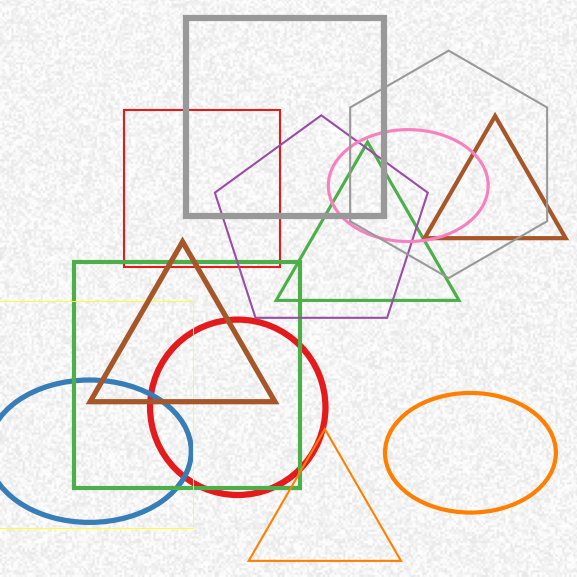[{"shape": "circle", "thickness": 3, "radius": 0.76, "center": [0.412, 0.294]}, {"shape": "square", "thickness": 1, "radius": 0.68, "center": [0.349, 0.673]}, {"shape": "oval", "thickness": 2.5, "radius": 0.88, "center": [0.155, 0.218]}, {"shape": "triangle", "thickness": 1.5, "radius": 0.91, "center": [0.637, 0.57]}, {"shape": "square", "thickness": 2, "radius": 0.98, "center": [0.324, 0.349]}, {"shape": "pentagon", "thickness": 1, "radius": 0.97, "center": [0.556, 0.606]}, {"shape": "oval", "thickness": 2, "radius": 0.74, "center": [0.815, 0.215]}, {"shape": "triangle", "thickness": 1, "radius": 0.76, "center": [0.563, 0.104]}, {"shape": "square", "thickness": 0.5, "radius": 0.98, "center": [0.137, 0.281]}, {"shape": "triangle", "thickness": 2, "radius": 0.71, "center": [0.857, 0.657]}, {"shape": "triangle", "thickness": 2.5, "radius": 0.92, "center": [0.316, 0.396]}, {"shape": "oval", "thickness": 1.5, "radius": 0.69, "center": [0.707, 0.678]}, {"shape": "square", "thickness": 3, "radius": 0.86, "center": [0.493, 0.797]}, {"shape": "hexagon", "thickness": 1, "radius": 0.98, "center": [0.777, 0.715]}]